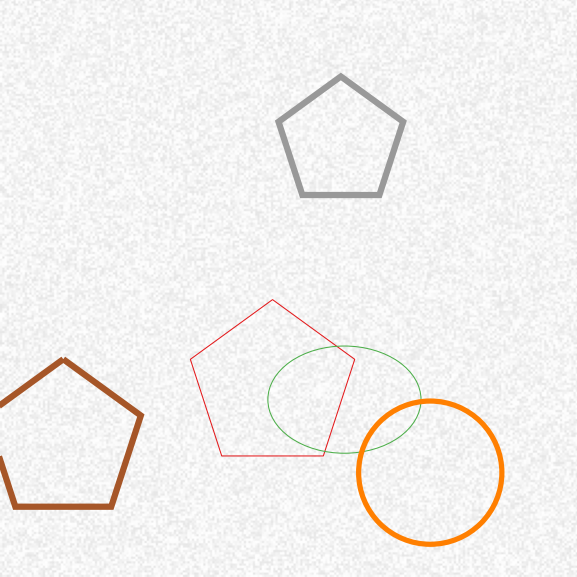[{"shape": "pentagon", "thickness": 0.5, "radius": 0.75, "center": [0.472, 0.331]}, {"shape": "oval", "thickness": 0.5, "radius": 0.66, "center": [0.596, 0.307]}, {"shape": "circle", "thickness": 2.5, "radius": 0.62, "center": [0.745, 0.181]}, {"shape": "pentagon", "thickness": 3, "radius": 0.71, "center": [0.11, 0.236]}, {"shape": "pentagon", "thickness": 3, "radius": 0.57, "center": [0.59, 0.753]}]